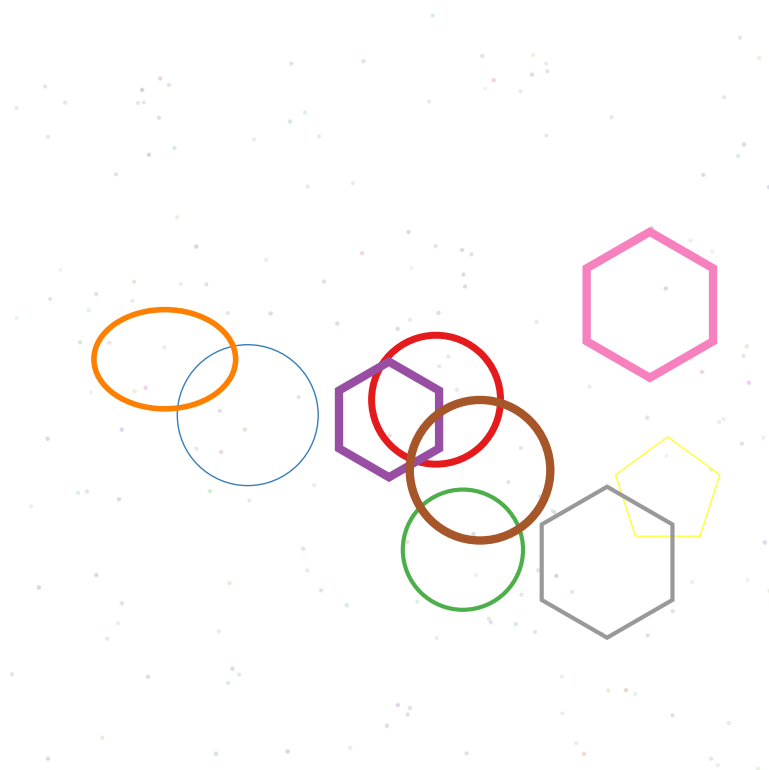[{"shape": "circle", "thickness": 2.5, "radius": 0.42, "center": [0.566, 0.481]}, {"shape": "circle", "thickness": 0.5, "radius": 0.46, "center": [0.322, 0.461]}, {"shape": "circle", "thickness": 1.5, "radius": 0.39, "center": [0.601, 0.286]}, {"shape": "hexagon", "thickness": 3, "radius": 0.38, "center": [0.505, 0.455]}, {"shape": "oval", "thickness": 2, "radius": 0.46, "center": [0.214, 0.533]}, {"shape": "pentagon", "thickness": 0.5, "radius": 0.36, "center": [0.867, 0.361]}, {"shape": "circle", "thickness": 3, "radius": 0.46, "center": [0.623, 0.389]}, {"shape": "hexagon", "thickness": 3, "radius": 0.47, "center": [0.844, 0.604]}, {"shape": "hexagon", "thickness": 1.5, "radius": 0.49, "center": [0.788, 0.27]}]